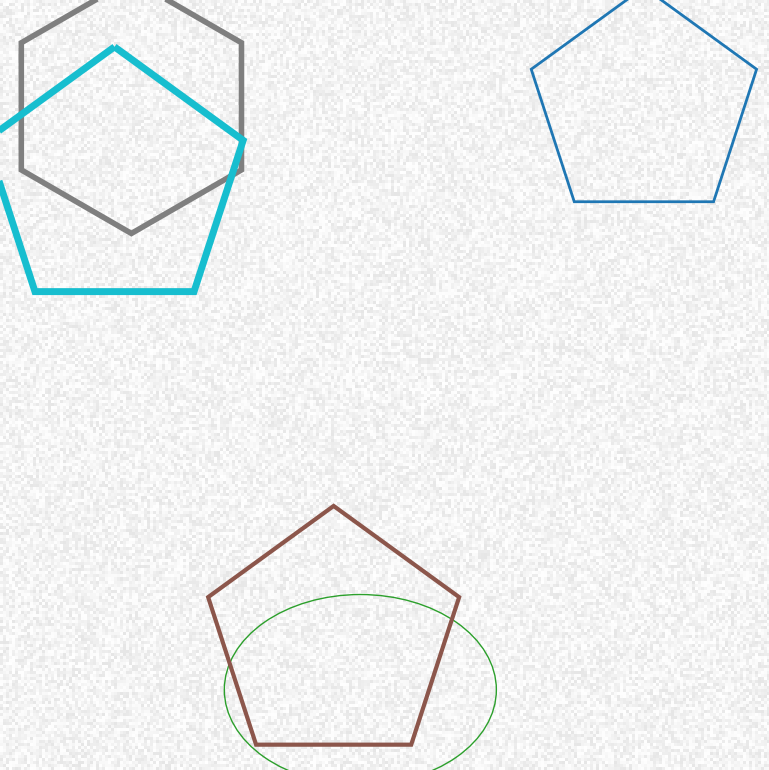[{"shape": "pentagon", "thickness": 1, "radius": 0.77, "center": [0.836, 0.863]}, {"shape": "oval", "thickness": 0.5, "radius": 0.88, "center": [0.468, 0.104]}, {"shape": "pentagon", "thickness": 1.5, "radius": 0.86, "center": [0.433, 0.172]}, {"shape": "hexagon", "thickness": 2, "radius": 0.83, "center": [0.171, 0.862]}, {"shape": "pentagon", "thickness": 2.5, "radius": 0.88, "center": [0.149, 0.763]}]